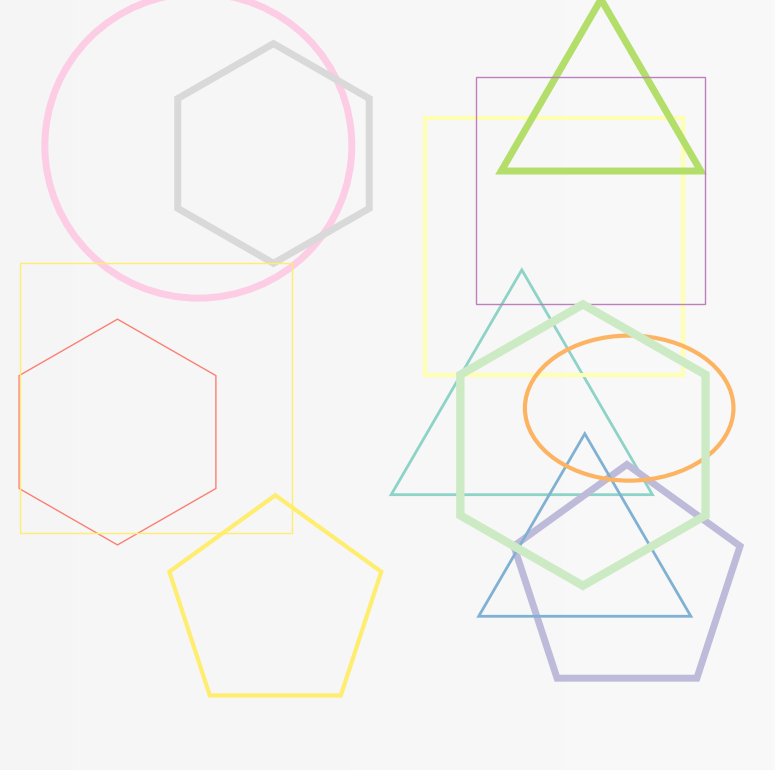[{"shape": "triangle", "thickness": 1, "radius": 0.97, "center": [0.673, 0.455]}, {"shape": "square", "thickness": 1.5, "radius": 0.83, "center": [0.715, 0.68]}, {"shape": "pentagon", "thickness": 2.5, "radius": 0.77, "center": [0.809, 0.243]}, {"shape": "hexagon", "thickness": 0.5, "radius": 0.73, "center": [0.152, 0.439]}, {"shape": "triangle", "thickness": 1, "radius": 0.79, "center": [0.755, 0.279]}, {"shape": "oval", "thickness": 1.5, "radius": 0.67, "center": [0.812, 0.47]}, {"shape": "triangle", "thickness": 2.5, "radius": 0.74, "center": [0.776, 0.852]}, {"shape": "circle", "thickness": 2.5, "radius": 0.99, "center": [0.256, 0.811]}, {"shape": "hexagon", "thickness": 2.5, "radius": 0.71, "center": [0.353, 0.801]}, {"shape": "square", "thickness": 0.5, "radius": 0.74, "center": [0.761, 0.753]}, {"shape": "hexagon", "thickness": 3, "radius": 0.91, "center": [0.752, 0.422]}, {"shape": "square", "thickness": 0.5, "radius": 0.88, "center": [0.202, 0.483]}, {"shape": "pentagon", "thickness": 1.5, "radius": 0.72, "center": [0.355, 0.213]}]